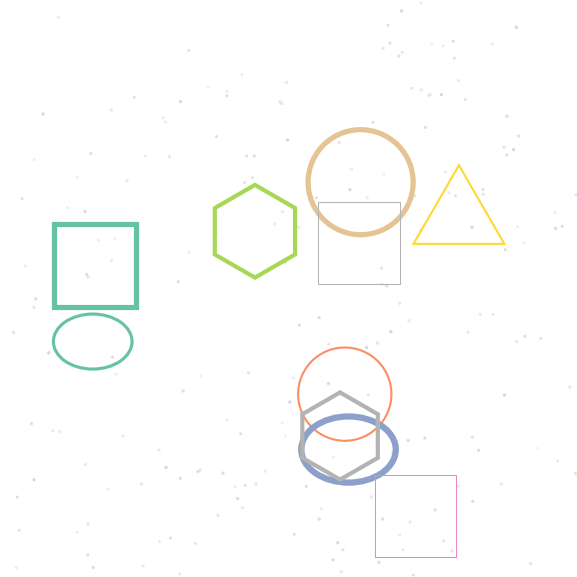[{"shape": "oval", "thickness": 1.5, "radius": 0.34, "center": [0.161, 0.408]}, {"shape": "square", "thickness": 2.5, "radius": 0.36, "center": [0.164, 0.539]}, {"shape": "circle", "thickness": 1, "radius": 0.4, "center": [0.597, 0.317]}, {"shape": "oval", "thickness": 3, "radius": 0.41, "center": [0.604, 0.221]}, {"shape": "square", "thickness": 0.5, "radius": 0.35, "center": [0.719, 0.106]}, {"shape": "hexagon", "thickness": 2, "radius": 0.4, "center": [0.441, 0.599]}, {"shape": "triangle", "thickness": 1, "radius": 0.45, "center": [0.795, 0.622]}, {"shape": "circle", "thickness": 2.5, "radius": 0.45, "center": [0.624, 0.684]}, {"shape": "square", "thickness": 0.5, "radius": 0.36, "center": [0.621, 0.578]}, {"shape": "hexagon", "thickness": 2, "radius": 0.38, "center": [0.589, 0.244]}]